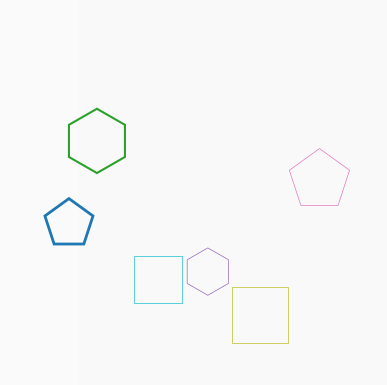[{"shape": "pentagon", "thickness": 2, "radius": 0.33, "center": [0.178, 0.419]}, {"shape": "hexagon", "thickness": 1.5, "radius": 0.42, "center": [0.25, 0.634]}, {"shape": "hexagon", "thickness": 0.5, "radius": 0.31, "center": [0.536, 0.295]}, {"shape": "pentagon", "thickness": 0.5, "radius": 0.41, "center": [0.824, 0.533]}, {"shape": "square", "thickness": 0.5, "radius": 0.36, "center": [0.67, 0.181]}, {"shape": "square", "thickness": 0.5, "radius": 0.3, "center": [0.408, 0.273]}]